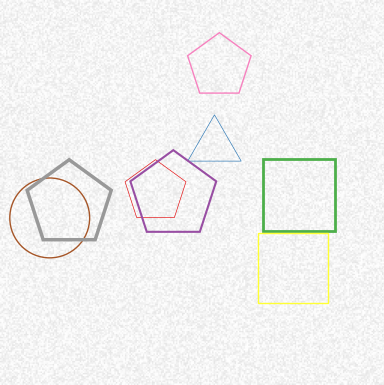[{"shape": "pentagon", "thickness": 0.5, "radius": 0.42, "center": [0.404, 0.502]}, {"shape": "triangle", "thickness": 0.5, "radius": 0.4, "center": [0.557, 0.622]}, {"shape": "square", "thickness": 2, "radius": 0.47, "center": [0.776, 0.494]}, {"shape": "pentagon", "thickness": 1.5, "radius": 0.59, "center": [0.45, 0.493]}, {"shape": "square", "thickness": 1, "radius": 0.46, "center": [0.761, 0.304]}, {"shape": "circle", "thickness": 1, "radius": 0.52, "center": [0.129, 0.434]}, {"shape": "pentagon", "thickness": 1, "radius": 0.43, "center": [0.57, 0.828]}, {"shape": "pentagon", "thickness": 2.5, "radius": 0.57, "center": [0.18, 0.47]}]